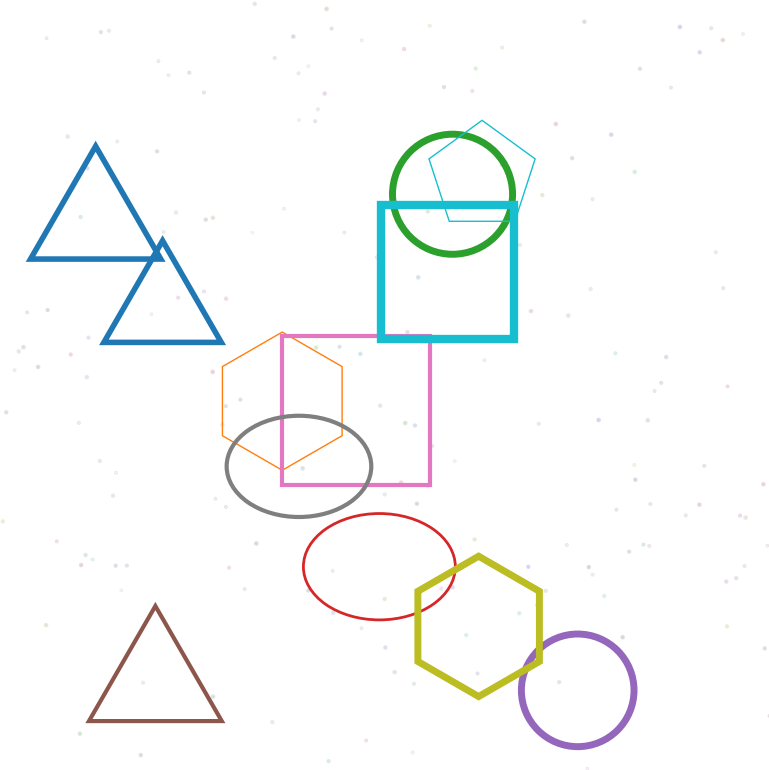[{"shape": "triangle", "thickness": 2, "radius": 0.44, "center": [0.211, 0.599]}, {"shape": "triangle", "thickness": 2, "radius": 0.49, "center": [0.124, 0.712]}, {"shape": "hexagon", "thickness": 0.5, "radius": 0.45, "center": [0.367, 0.479]}, {"shape": "circle", "thickness": 2.5, "radius": 0.39, "center": [0.588, 0.748]}, {"shape": "oval", "thickness": 1, "radius": 0.49, "center": [0.493, 0.264]}, {"shape": "circle", "thickness": 2.5, "radius": 0.37, "center": [0.75, 0.103]}, {"shape": "triangle", "thickness": 1.5, "radius": 0.5, "center": [0.202, 0.113]}, {"shape": "square", "thickness": 1.5, "radius": 0.48, "center": [0.462, 0.467]}, {"shape": "oval", "thickness": 1.5, "radius": 0.47, "center": [0.388, 0.394]}, {"shape": "hexagon", "thickness": 2.5, "radius": 0.46, "center": [0.622, 0.187]}, {"shape": "pentagon", "thickness": 0.5, "radius": 0.36, "center": [0.626, 0.771]}, {"shape": "square", "thickness": 3, "radius": 0.43, "center": [0.581, 0.647]}]